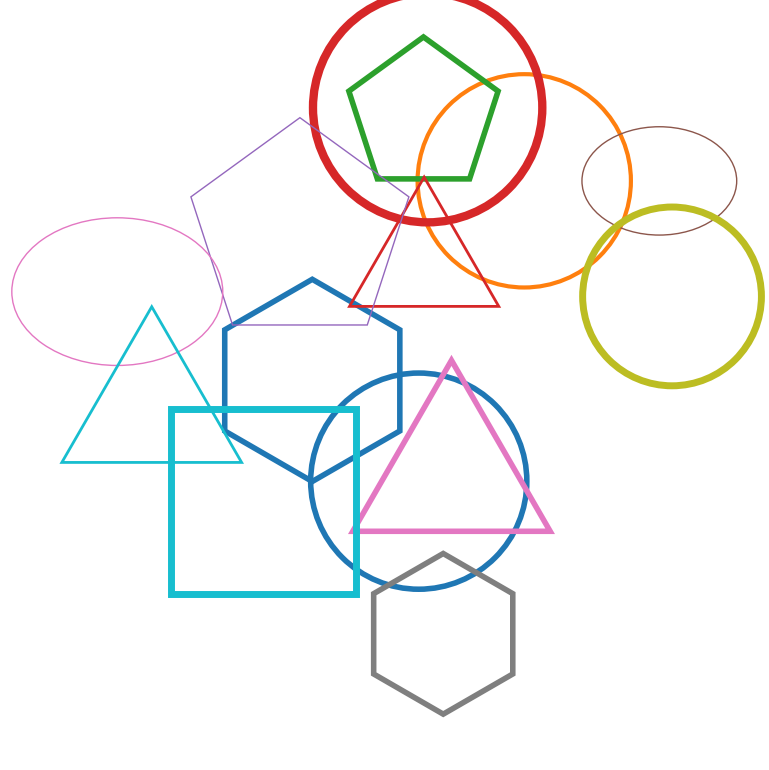[{"shape": "hexagon", "thickness": 2, "radius": 0.66, "center": [0.406, 0.506]}, {"shape": "circle", "thickness": 2, "radius": 0.7, "center": [0.544, 0.375]}, {"shape": "circle", "thickness": 1.5, "radius": 0.69, "center": [0.681, 0.765]}, {"shape": "pentagon", "thickness": 2, "radius": 0.51, "center": [0.55, 0.85]}, {"shape": "circle", "thickness": 3, "radius": 0.74, "center": [0.555, 0.86]}, {"shape": "triangle", "thickness": 1, "radius": 0.56, "center": [0.551, 0.658]}, {"shape": "pentagon", "thickness": 0.5, "radius": 0.74, "center": [0.389, 0.698]}, {"shape": "oval", "thickness": 0.5, "radius": 0.5, "center": [0.856, 0.765]}, {"shape": "oval", "thickness": 0.5, "radius": 0.68, "center": [0.152, 0.621]}, {"shape": "triangle", "thickness": 2, "radius": 0.74, "center": [0.586, 0.384]}, {"shape": "hexagon", "thickness": 2, "radius": 0.52, "center": [0.576, 0.177]}, {"shape": "circle", "thickness": 2.5, "radius": 0.58, "center": [0.873, 0.615]}, {"shape": "square", "thickness": 2.5, "radius": 0.6, "center": [0.342, 0.349]}, {"shape": "triangle", "thickness": 1, "radius": 0.67, "center": [0.197, 0.467]}]